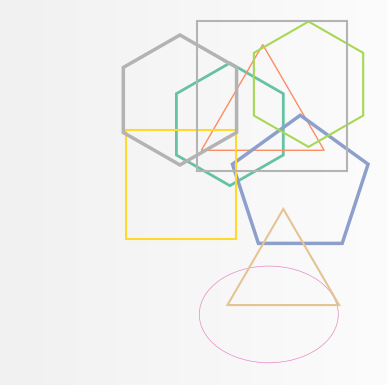[{"shape": "hexagon", "thickness": 2, "radius": 0.8, "center": [0.593, 0.677]}, {"shape": "triangle", "thickness": 1, "radius": 0.91, "center": [0.678, 0.701]}, {"shape": "pentagon", "thickness": 2.5, "radius": 0.92, "center": [0.775, 0.517]}, {"shape": "oval", "thickness": 0.5, "radius": 0.9, "center": [0.694, 0.183]}, {"shape": "hexagon", "thickness": 1.5, "radius": 0.81, "center": [0.796, 0.781]}, {"shape": "square", "thickness": 1.5, "radius": 0.71, "center": [0.466, 0.52]}, {"shape": "triangle", "thickness": 1.5, "radius": 0.83, "center": [0.731, 0.291]}, {"shape": "hexagon", "thickness": 2.5, "radius": 0.84, "center": [0.464, 0.74]}, {"shape": "square", "thickness": 1.5, "radius": 0.97, "center": [0.702, 0.751]}]